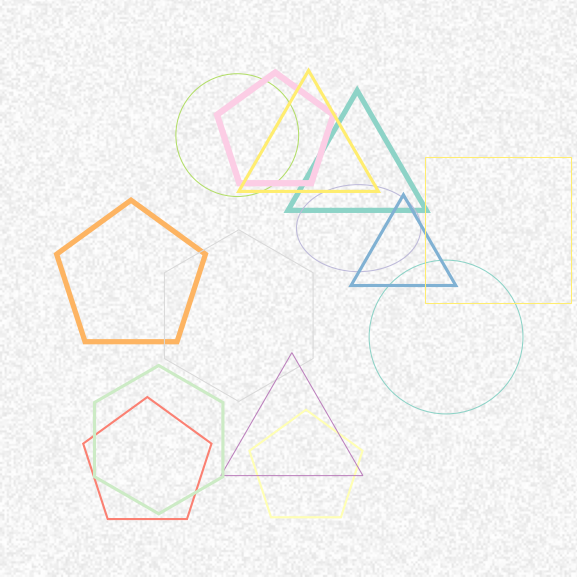[{"shape": "triangle", "thickness": 2.5, "radius": 0.69, "center": [0.618, 0.704]}, {"shape": "circle", "thickness": 0.5, "radius": 0.67, "center": [0.772, 0.416]}, {"shape": "pentagon", "thickness": 1, "radius": 0.51, "center": [0.53, 0.187]}, {"shape": "oval", "thickness": 0.5, "radius": 0.54, "center": [0.621, 0.604]}, {"shape": "pentagon", "thickness": 1, "radius": 0.58, "center": [0.255, 0.195]}, {"shape": "triangle", "thickness": 1.5, "radius": 0.52, "center": [0.699, 0.557]}, {"shape": "pentagon", "thickness": 2.5, "radius": 0.68, "center": [0.227, 0.517]}, {"shape": "circle", "thickness": 0.5, "radius": 0.53, "center": [0.411, 0.765]}, {"shape": "pentagon", "thickness": 3, "radius": 0.53, "center": [0.477, 0.768]}, {"shape": "hexagon", "thickness": 0.5, "radius": 0.74, "center": [0.413, 0.453]}, {"shape": "triangle", "thickness": 0.5, "radius": 0.71, "center": [0.505, 0.247]}, {"shape": "hexagon", "thickness": 1.5, "radius": 0.64, "center": [0.275, 0.238]}, {"shape": "triangle", "thickness": 1.5, "radius": 0.7, "center": [0.534, 0.737]}, {"shape": "square", "thickness": 0.5, "radius": 0.63, "center": [0.862, 0.601]}]